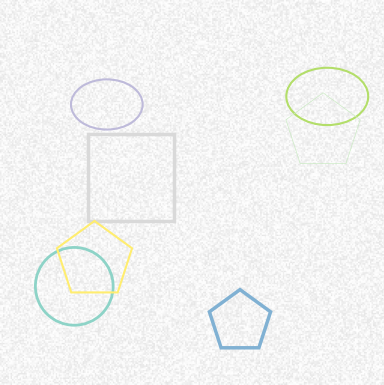[{"shape": "circle", "thickness": 2, "radius": 0.5, "center": [0.193, 0.256]}, {"shape": "oval", "thickness": 1.5, "radius": 0.47, "center": [0.277, 0.729]}, {"shape": "pentagon", "thickness": 2.5, "radius": 0.42, "center": [0.623, 0.164]}, {"shape": "oval", "thickness": 1.5, "radius": 0.53, "center": [0.85, 0.75]}, {"shape": "square", "thickness": 2.5, "radius": 0.56, "center": [0.341, 0.539]}, {"shape": "pentagon", "thickness": 0.5, "radius": 0.51, "center": [0.839, 0.658]}, {"shape": "pentagon", "thickness": 1.5, "radius": 0.51, "center": [0.245, 0.323]}]